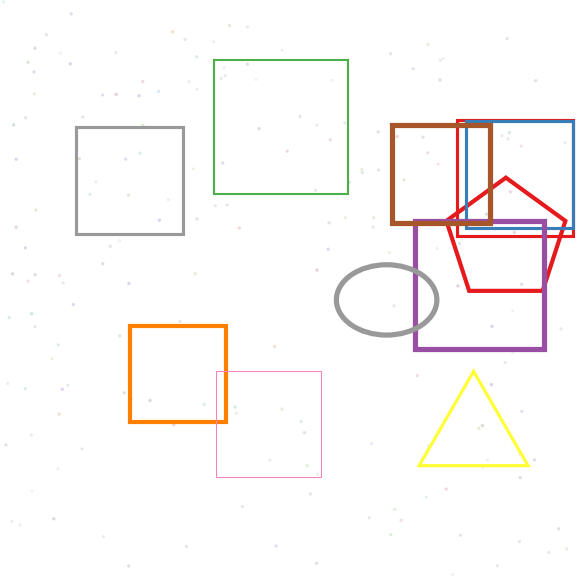[{"shape": "pentagon", "thickness": 2, "radius": 0.54, "center": [0.876, 0.583]}, {"shape": "square", "thickness": 1.5, "radius": 0.5, "center": [0.892, 0.691]}, {"shape": "square", "thickness": 1.5, "radius": 0.46, "center": [0.9, 0.697]}, {"shape": "square", "thickness": 1, "radius": 0.58, "center": [0.487, 0.78]}, {"shape": "square", "thickness": 2.5, "radius": 0.56, "center": [0.83, 0.505]}, {"shape": "square", "thickness": 2, "radius": 0.42, "center": [0.309, 0.352]}, {"shape": "triangle", "thickness": 1.5, "radius": 0.54, "center": [0.82, 0.247]}, {"shape": "square", "thickness": 2.5, "radius": 0.43, "center": [0.763, 0.698]}, {"shape": "square", "thickness": 0.5, "radius": 0.46, "center": [0.465, 0.265]}, {"shape": "square", "thickness": 1.5, "radius": 0.46, "center": [0.224, 0.687]}, {"shape": "oval", "thickness": 2.5, "radius": 0.43, "center": [0.669, 0.48]}]